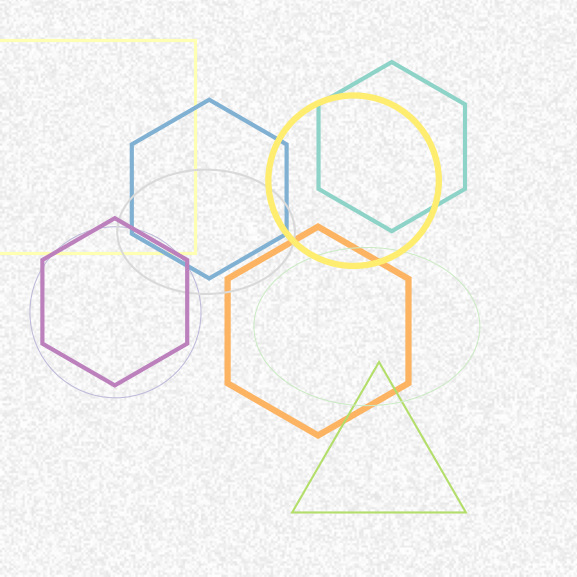[{"shape": "hexagon", "thickness": 2, "radius": 0.73, "center": [0.678, 0.745]}, {"shape": "square", "thickness": 1.5, "radius": 0.92, "center": [0.153, 0.745]}, {"shape": "circle", "thickness": 0.5, "radius": 0.74, "center": [0.2, 0.458]}, {"shape": "hexagon", "thickness": 2, "radius": 0.77, "center": [0.362, 0.672]}, {"shape": "hexagon", "thickness": 3, "radius": 0.9, "center": [0.551, 0.426]}, {"shape": "triangle", "thickness": 1, "radius": 0.87, "center": [0.656, 0.199]}, {"shape": "oval", "thickness": 1, "radius": 0.77, "center": [0.357, 0.598]}, {"shape": "hexagon", "thickness": 2, "radius": 0.72, "center": [0.199, 0.477]}, {"shape": "oval", "thickness": 0.5, "radius": 0.98, "center": [0.635, 0.434]}, {"shape": "circle", "thickness": 3, "radius": 0.74, "center": [0.612, 0.686]}]